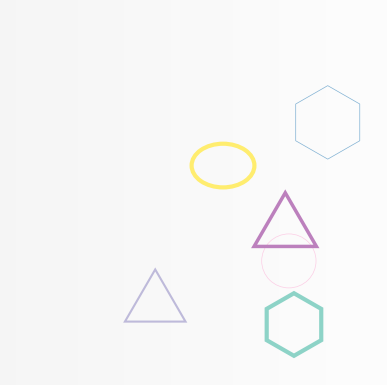[{"shape": "hexagon", "thickness": 3, "radius": 0.41, "center": [0.759, 0.157]}, {"shape": "triangle", "thickness": 1.5, "radius": 0.45, "center": [0.401, 0.21]}, {"shape": "hexagon", "thickness": 0.5, "radius": 0.48, "center": [0.846, 0.682]}, {"shape": "circle", "thickness": 0.5, "radius": 0.35, "center": [0.745, 0.322]}, {"shape": "triangle", "thickness": 2.5, "radius": 0.46, "center": [0.736, 0.406]}, {"shape": "oval", "thickness": 3, "radius": 0.41, "center": [0.576, 0.57]}]